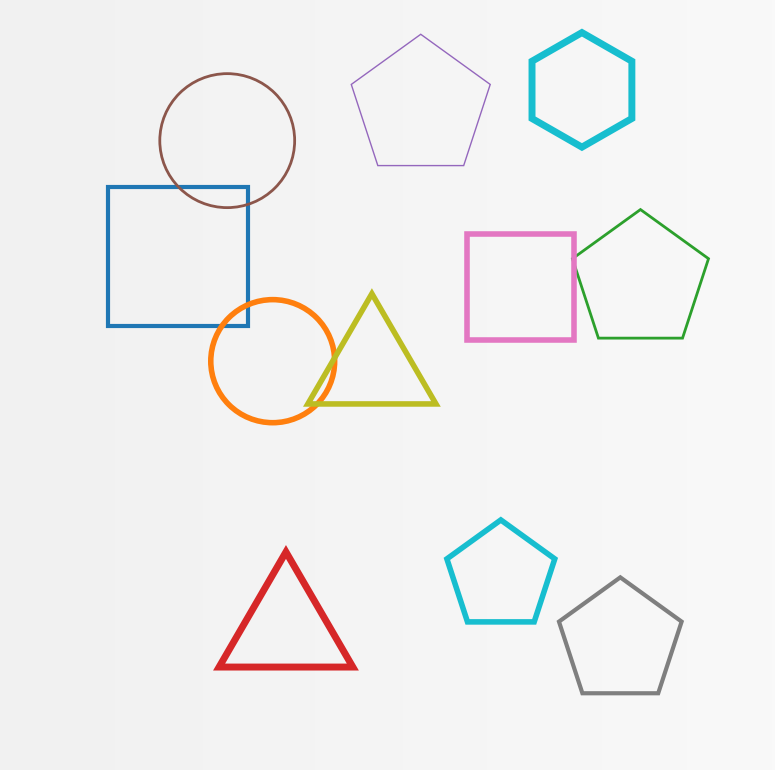[{"shape": "square", "thickness": 1.5, "radius": 0.45, "center": [0.23, 0.667]}, {"shape": "circle", "thickness": 2, "radius": 0.4, "center": [0.352, 0.531]}, {"shape": "pentagon", "thickness": 1, "radius": 0.46, "center": [0.826, 0.636]}, {"shape": "triangle", "thickness": 2.5, "radius": 0.5, "center": [0.369, 0.184]}, {"shape": "pentagon", "thickness": 0.5, "radius": 0.47, "center": [0.543, 0.861]}, {"shape": "circle", "thickness": 1, "radius": 0.44, "center": [0.293, 0.817]}, {"shape": "square", "thickness": 2, "radius": 0.35, "center": [0.672, 0.627]}, {"shape": "pentagon", "thickness": 1.5, "radius": 0.42, "center": [0.8, 0.167]}, {"shape": "triangle", "thickness": 2, "radius": 0.48, "center": [0.48, 0.523]}, {"shape": "hexagon", "thickness": 2.5, "radius": 0.37, "center": [0.751, 0.883]}, {"shape": "pentagon", "thickness": 2, "radius": 0.37, "center": [0.646, 0.252]}]